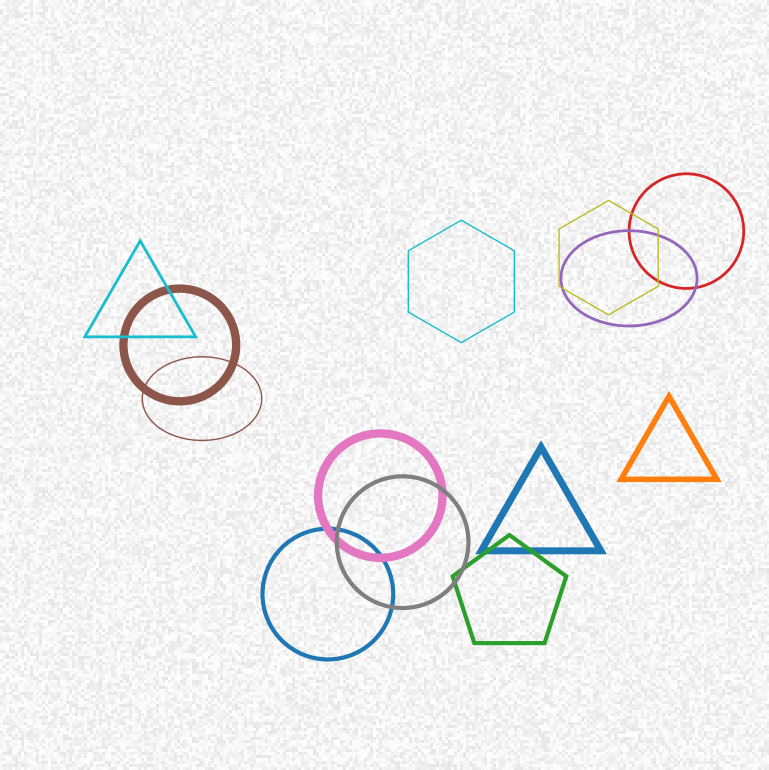[{"shape": "triangle", "thickness": 2.5, "radius": 0.45, "center": [0.703, 0.33]}, {"shape": "circle", "thickness": 1.5, "radius": 0.42, "center": [0.426, 0.228]}, {"shape": "triangle", "thickness": 2, "radius": 0.36, "center": [0.869, 0.413]}, {"shape": "pentagon", "thickness": 1.5, "radius": 0.39, "center": [0.662, 0.228]}, {"shape": "circle", "thickness": 1, "radius": 0.37, "center": [0.891, 0.7]}, {"shape": "oval", "thickness": 1, "radius": 0.44, "center": [0.817, 0.639]}, {"shape": "oval", "thickness": 0.5, "radius": 0.39, "center": [0.262, 0.482]}, {"shape": "circle", "thickness": 3, "radius": 0.37, "center": [0.233, 0.552]}, {"shape": "circle", "thickness": 3, "radius": 0.4, "center": [0.494, 0.356]}, {"shape": "circle", "thickness": 1.5, "radius": 0.43, "center": [0.523, 0.296]}, {"shape": "hexagon", "thickness": 0.5, "radius": 0.37, "center": [0.79, 0.665]}, {"shape": "triangle", "thickness": 1, "radius": 0.42, "center": [0.182, 0.604]}, {"shape": "hexagon", "thickness": 0.5, "radius": 0.4, "center": [0.599, 0.635]}]